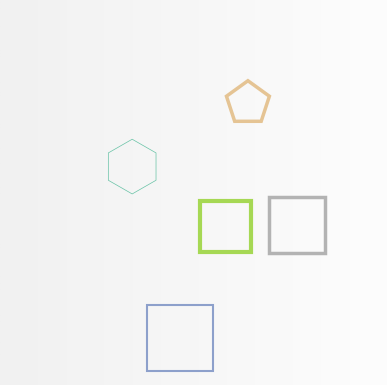[{"shape": "hexagon", "thickness": 0.5, "radius": 0.36, "center": [0.341, 0.567]}, {"shape": "square", "thickness": 1.5, "radius": 0.43, "center": [0.465, 0.122]}, {"shape": "square", "thickness": 3, "radius": 0.33, "center": [0.581, 0.41]}, {"shape": "pentagon", "thickness": 2.5, "radius": 0.29, "center": [0.64, 0.732]}, {"shape": "square", "thickness": 2.5, "radius": 0.36, "center": [0.767, 0.415]}]